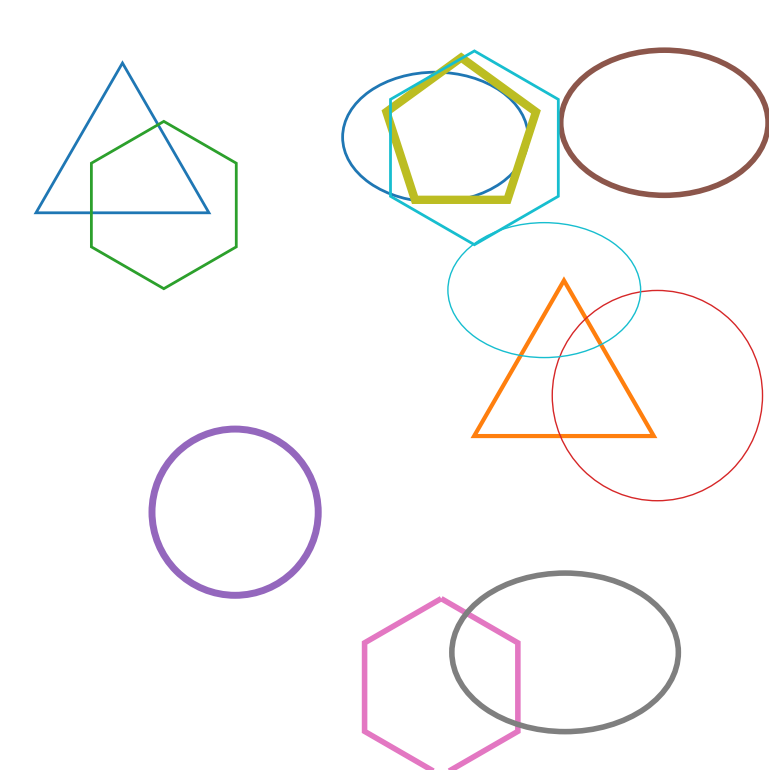[{"shape": "oval", "thickness": 1, "radius": 0.6, "center": [0.565, 0.822]}, {"shape": "triangle", "thickness": 1, "radius": 0.65, "center": [0.159, 0.788]}, {"shape": "triangle", "thickness": 1.5, "radius": 0.67, "center": [0.732, 0.501]}, {"shape": "hexagon", "thickness": 1, "radius": 0.54, "center": [0.213, 0.734]}, {"shape": "circle", "thickness": 0.5, "radius": 0.68, "center": [0.854, 0.486]}, {"shape": "circle", "thickness": 2.5, "radius": 0.54, "center": [0.305, 0.335]}, {"shape": "oval", "thickness": 2, "radius": 0.67, "center": [0.863, 0.841]}, {"shape": "hexagon", "thickness": 2, "radius": 0.57, "center": [0.573, 0.108]}, {"shape": "oval", "thickness": 2, "radius": 0.74, "center": [0.734, 0.153]}, {"shape": "pentagon", "thickness": 3, "radius": 0.51, "center": [0.599, 0.823]}, {"shape": "oval", "thickness": 0.5, "radius": 0.63, "center": [0.707, 0.623]}, {"shape": "hexagon", "thickness": 1, "radius": 0.63, "center": [0.616, 0.808]}]